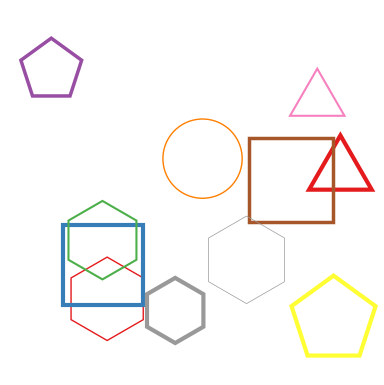[{"shape": "hexagon", "thickness": 1, "radius": 0.54, "center": [0.278, 0.224]}, {"shape": "triangle", "thickness": 3, "radius": 0.47, "center": [0.884, 0.554]}, {"shape": "square", "thickness": 3, "radius": 0.52, "center": [0.268, 0.311]}, {"shape": "hexagon", "thickness": 1.5, "radius": 0.51, "center": [0.266, 0.376]}, {"shape": "pentagon", "thickness": 2.5, "radius": 0.41, "center": [0.133, 0.818]}, {"shape": "circle", "thickness": 1, "radius": 0.51, "center": [0.526, 0.588]}, {"shape": "pentagon", "thickness": 3, "radius": 0.57, "center": [0.866, 0.169]}, {"shape": "square", "thickness": 2.5, "radius": 0.55, "center": [0.756, 0.532]}, {"shape": "triangle", "thickness": 1.5, "radius": 0.41, "center": [0.824, 0.74]}, {"shape": "hexagon", "thickness": 0.5, "radius": 0.57, "center": [0.64, 0.325]}, {"shape": "hexagon", "thickness": 3, "radius": 0.42, "center": [0.455, 0.194]}]